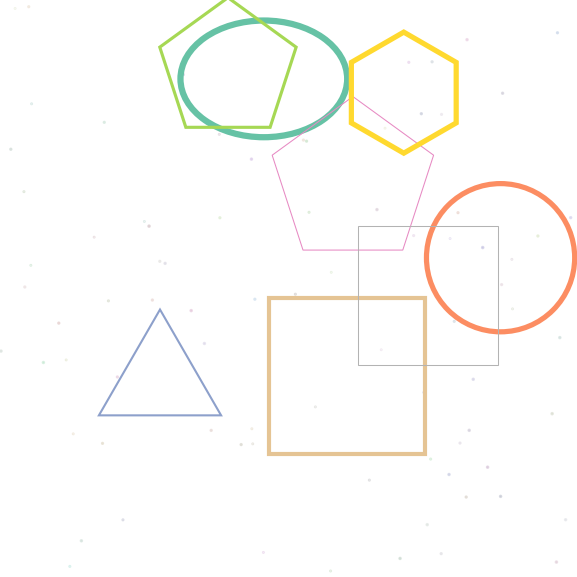[{"shape": "oval", "thickness": 3, "radius": 0.72, "center": [0.457, 0.863]}, {"shape": "circle", "thickness": 2.5, "radius": 0.64, "center": [0.867, 0.553]}, {"shape": "triangle", "thickness": 1, "radius": 0.61, "center": [0.277, 0.341]}, {"shape": "pentagon", "thickness": 0.5, "radius": 0.73, "center": [0.611, 0.685]}, {"shape": "pentagon", "thickness": 1.5, "radius": 0.62, "center": [0.395, 0.879]}, {"shape": "hexagon", "thickness": 2.5, "radius": 0.52, "center": [0.699, 0.839]}, {"shape": "square", "thickness": 2, "radius": 0.68, "center": [0.6, 0.348]}, {"shape": "square", "thickness": 0.5, "radius": 0.6, "center": [0.742, 0.488]}]